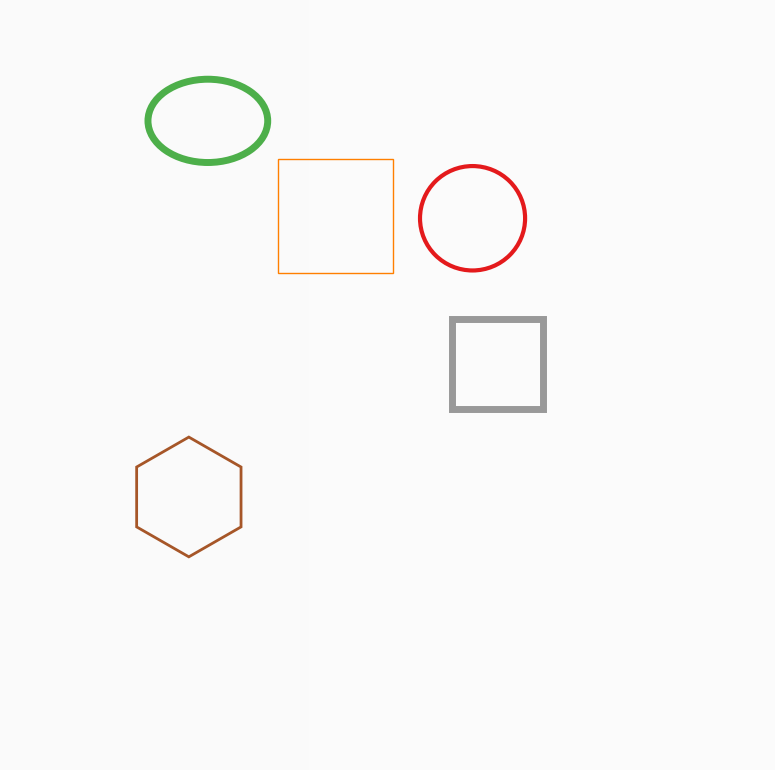[{"shape": "circle", "thickness": 1.5, "radius": 0.34, "center": [0.61, 0.717]}, {"shape": "oval", "thickness": 2.5, "radius": 0.39, "center": [0.268, 0.843]}, {"shape": "square", "thickness": 0.5, "radius": 0.37, "center": [0.433, 0.719]}, {"shape": "hexagon", "thickness": 1, "radius": 0.39, "center": [0.244, 0.355]}, {"shape": "square", "thickness": 2.5, "radius": 0.29, "center": [0.642, 0.527]}]